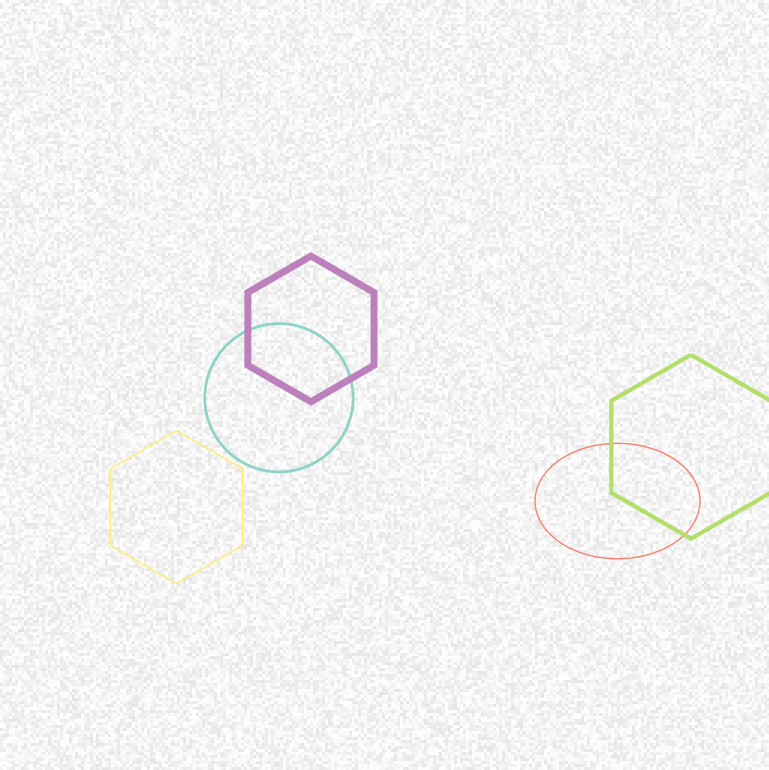[{"shape": "circle", "thickness": 1, "radius": 0.48, "center": [0.362, 0.483]}, {"shape": "oval", "thickness": 0.5, "radius": 0.54, "center": [0.802, 0.349]}, {"shape": "hexagon", "thickness": 1.5, "radius": 0.6, "center": [0.897, 0.42]}, {"shape": "hexagon", "thickness": 2.5, "radius": 0.47, "center": [0.404, 0.573]}, {"shape": "hexagon", "thickness": 0.5, "radius": 0.5, "center": [0.229, 0.341]}]